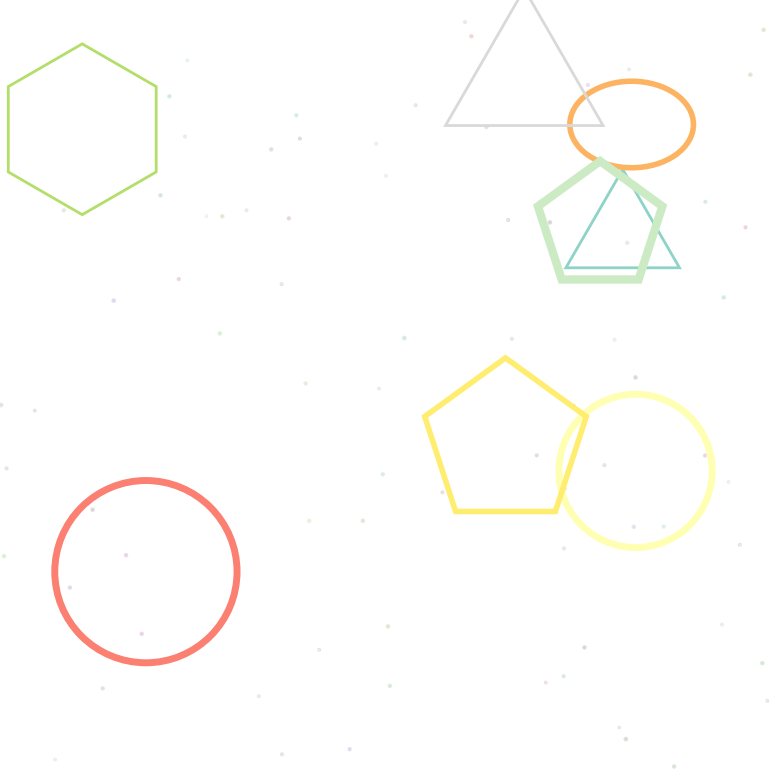[{"shape": "triangle", "thickness": 1, "radius": 0.43, "center": [0.809, 0.695]}, {"shape": "circle", "thickness": 2.5, "radius": 0.5, "center": [0.825, 0.388]}, {"shape": "circle", "thickness": 2.5, "radius": 0.59, "center": [0.189, 0.258]}, {"shape": "oval", "thickness": 2, "radius": 0.4, "center": [0.82, 0.838]}, {"shape": "hexagon", "thickness": 1, "radius": 0.55, "center": [0.107, 0.832]}, {"shape": "triangle", "thickness": 1, "radius": 0.59, "center": [0.681, 0.896]}, {"shape": "pentagon", "thickness": 3, "radius": 0.42, "center": [0.779, 0.706]}, {"shape": "pentagon", "thickness": 2, "radius": 0.55, "center": [0.656, 0.425]}]